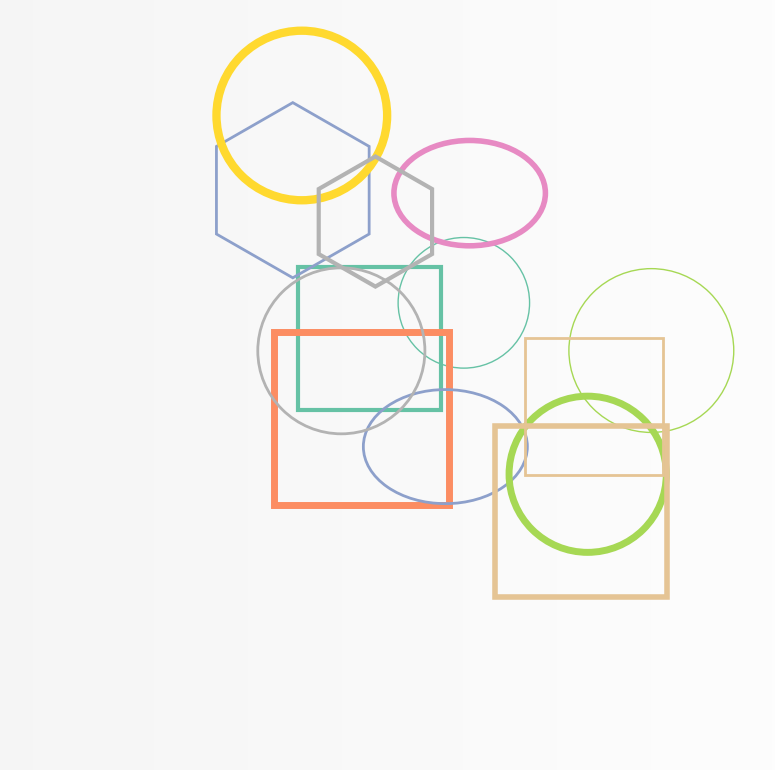[{"shape": "circle", "thickness": 0.5, "radius": 0.42, "center": [0.599, 0.607]}, {"shape": "square", "thickness": 1.5, "radius": 0.46, "center": [0.477, 0.561]}, {"shape": "square", "thickness": 2.5, "radius": 0.56, "center": [0.466, 0.456]}, {"shape": "oval", "thickness": 1, "radius": 0.53, "center": [0.575, 0.42]}, {"shape": "hexagon", "thickness": 1, "radius": 0.57, "center": [0.378, 0.753]}, {"shape": "oval", "thickness": 2, "radius": 0.49, "center": [0.606, 0.749]}, {"shape": "circle", "thickness": 2.5, "radius": 0.51, "center": [0.758, 0.384]}, {"shape": "circle", "thickness": 0.5, "radius": 0.53, "center": [0.84, 0.545]}, {"shape": "circle", "thickness": 3, "radius": 0.55, "center": [0.389, 0.85]}, {"shape": "square", "thickness": 2, "radius": 0.56, "center": [0.75, 0.336]}, {"shape": "square", "thickness": 1, "radius": 0.44, "center": [0.766, 0.472]}, {"shape": "hexagon", "thickness": 1.5, "radius": 0.42, "center": [0.484, 0.712]}, {"shape": "circle", "thickness": 1, "radius": 0.54, "center": [0.44, 0.544]}]